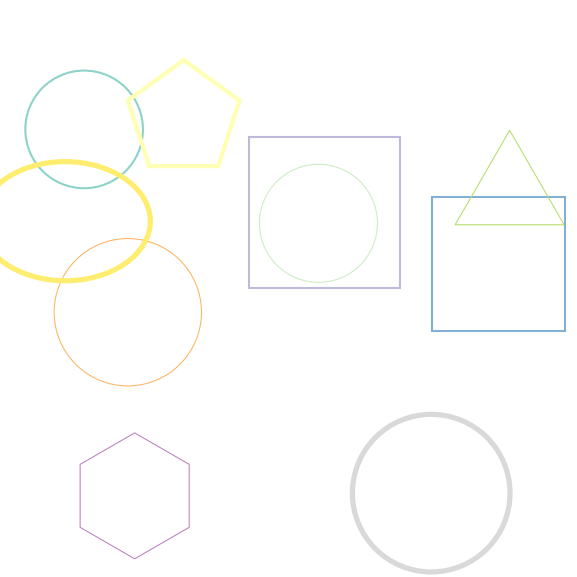[{"shape": "circle", "thickness": 1, "radius": 0.51, "center": [0.146, 0.775]}, {"shape": "pentagon", "thickness": 2, "radius": 0.51, "center": [0.318, 0.794]}, {"shape": "square", "thickness": 1, "radius": 0.65, "center": [0.562, 0.631]}, {"shape": "square", "thickness": 1, "radius": 0.58, "center": [0.863, 0.542]}, {"shape": "circle", "thickness": 0.5, "radius": 0.64, "center": [0.221, 0.458]}, {"shape": "triangle", "thickness": 0.5, "radius": 0.55, "center": [0.883, 0.664]}, {"shape": "circle", "thickness": 2.5, "radius": 0.68, "center": [0.747, 0.145]}, {"shape": "hexagon", "thickness": 0.5, "radius": 0.55, "center": [0.233, 0.141]}, {"shape": "circle", "thickness": 0.5, "radius": 0.51, "center": [0.551, 0.612]}, {"shape": "oval", "thickness": 2.5, "radius": 0.74, "center": [0.113, 0.616]}]